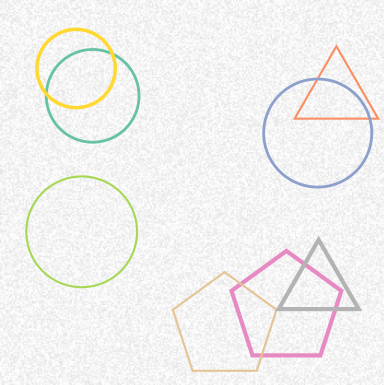[{"shape": "circle", "thickness": 2, "radius": 0.6, "center": [0.241, 0.751]}, {"shape": "triangle", "thickness": 1.5, "radius": 0.63, "center": [0.874, 0.755]}, {"shape": "circle", "thickness": 2, "radius": 0.7, "center": [0.825, 0.654]}, {"shape": "pentagon", "thickness": 3, "radius": 0.75, "center": [0.744, 0.198]}, {"shape": "circle", "thickness": 1.5, "radius": 0.72, "center": [0.212, 0.398]}, {"shape": "circle", "thickness": 2.5, "radius": 0.51, "center": [0.198, 0.822]}, {"shape": "pentagon", "thickness": 1.5, "radius": 0.71, "center": [0.584, 0.152]}, {"shape": "triangle", "thickness": 3, "radius": 0.6, "center": [0.828, 0.257]}]